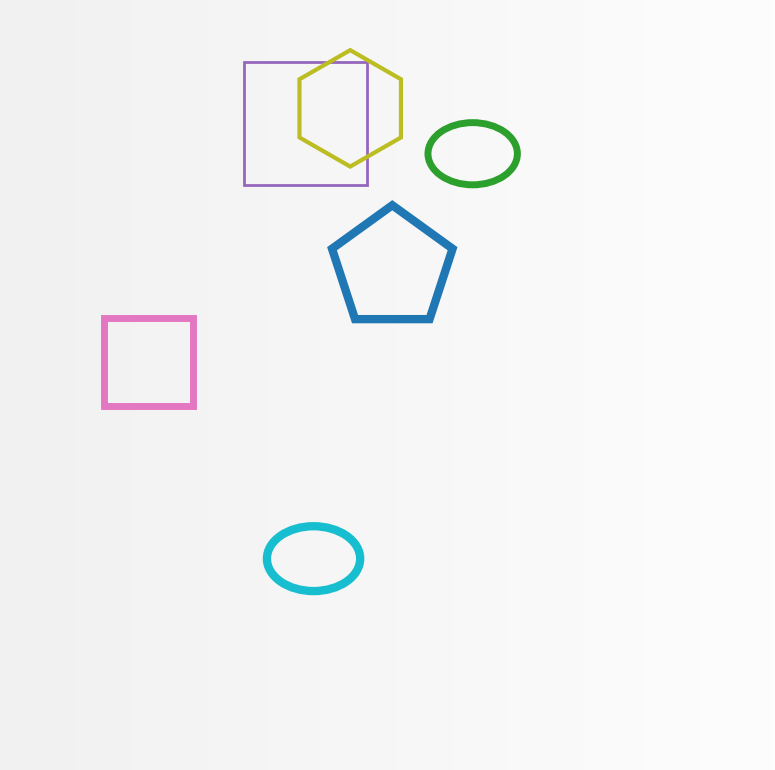[{"shape": "pentagon", "thickness": 3, "radius": 0.41, "center": [0.506, 0.652]}, {"shape": "oval", "thickness": 2.5, "radius": 0.29, "center": [0.61, 0.8]}, {"shape": "square", "thickness": 1, "radius": 0.4, "center": [0.394, 0.84]}, {"shape": "square", "thickness": 2.5, "radius": 0.29, "center": [0.192, 0.53]}, {"shape": "hexagon", "thickness": 1.5, "radius": 0.38, "center": [0.452, 0.859]}, {"shape": "oval", "thickness": 3, "radius": 0.3, "center": [0.405, 0.274]}]